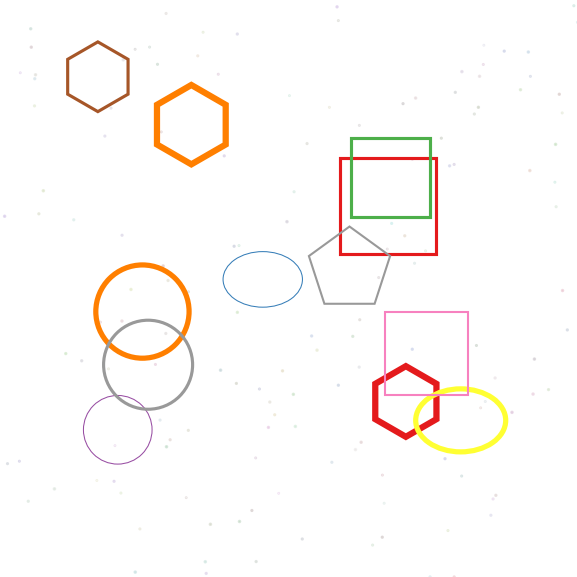[{"shape": "hexagon", "thickness": 3, "radius": 0.31, "center": [0.703, 0.304]}, {"shape": "square", "thickness": 1.5, "radius": 0.42, "center": [0.672, 0.643]}, {"shape": "oval", "thickness": 0.5, "radius": 0.34, "center": [0.455, 0.515]}, {"shape": "square", "thickness": 1.5, "radius": 0.34, "center": [0.676, 0.691]}, {"shape": "circle", "thickness": 0.5, "radius": 0.3, "center": [0.204, 0.255]}, {"shape": "circle", "thickness": 2.5, "radius": 0.4, "center": [0.247, 0.46]}, {"shape": "hexagon", "thickness": 3, "radius": 0.34, "center": [0.331, 0.783]}, {"shape": "oval", "thickness": 2.5, "radius": 0.39, "center": [0.798, 0.271]}, {"shape": "hexagon", "thickness": 1.5, "radius": 0.3, "center": [0.169, 0.866]}, {"shape": "square", "thickness": 1, "radius": 0.36, "center": [0.738, 0.387]}, {"shape": "circle", "thickness": 1.5, "radius": 0.39, "center": [0.256, 0.368]}, {"shape": "pentagon", "thickness": 1, "radius": 0.37, "center": [0.605, 0.533]}]